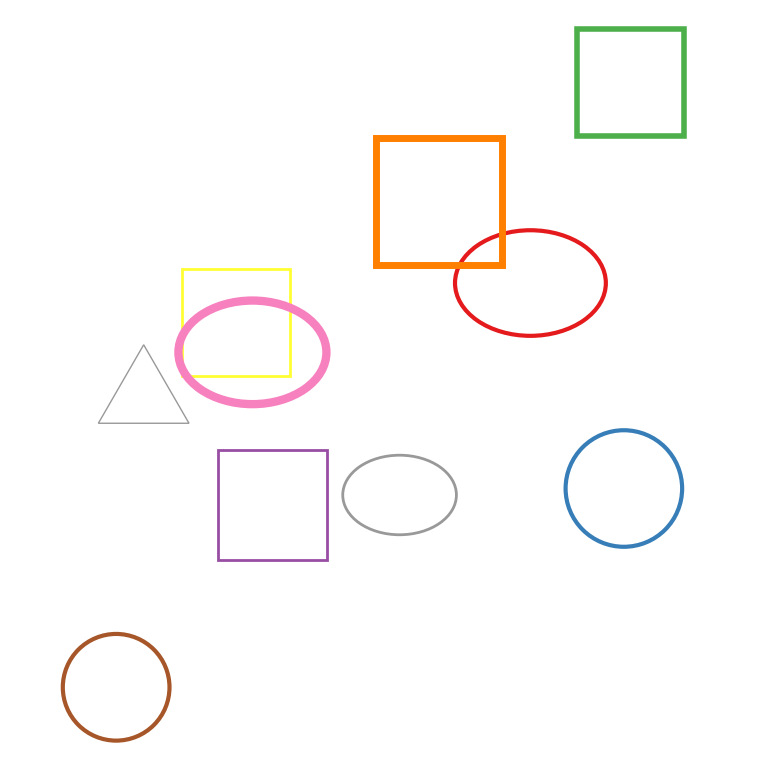[{"shape": "oval", "thickness": 1.5, "radius": 0.49, "center": [0.689, 0.632]}, {"shape": "circle", "thickness": 1.5, "radius": 0.38, "center": [0.81, 0.366]}, {"shape": "square", "thickness": 2, "radius": 0.35, "center": [0.819, 0.893]}, {"shape": "square", "thickness": 1, "radius": 0.36, "center": [0.354, 0.344]}, {"shape": "square", "thickness": 2.5, "radius": 0.41, "center": [0.57, 0.738]}, {"shape": "square", "thickness": 1, "radius": 0.35, "center": [0.306, 0.581]}, {"shape": "circle", "thickness": 1.5, "radius": 0.35, "center": [0.151, 0.107]}, {"shape": "oval", "thickness": 3, "radius": 0.48, "center": [0.328, 0.542]}, {"shape": "triangle", "thickness": 0.5, "radius": 0.34, "center": [0.187, 0.484]}, {"shape": "oval", "thickness": 1, "radius": 0.37, "center": [0.519, 0.357]}]